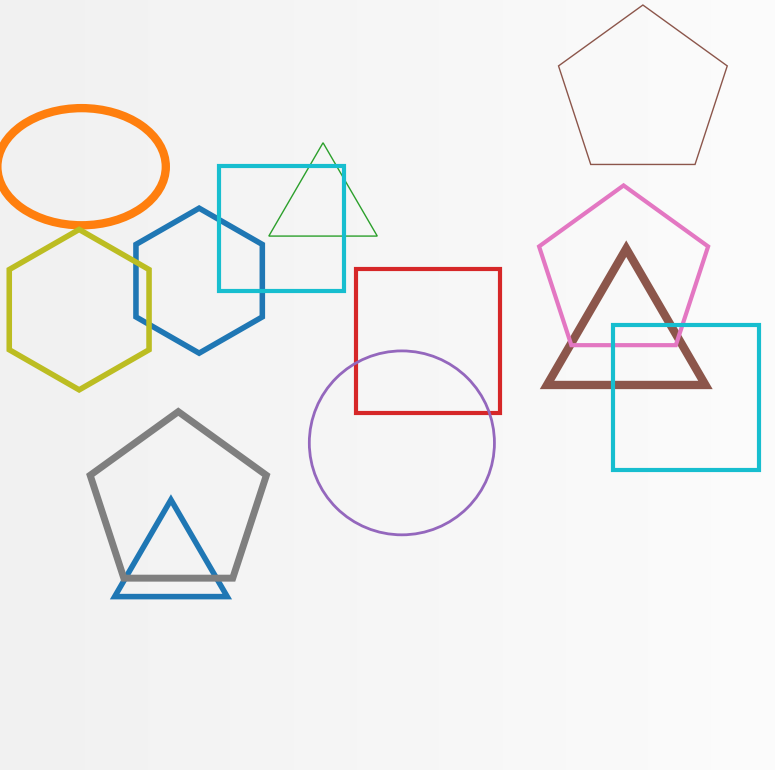[{"shape": "hexagon", "thickness": 2, "radius": 0.47, "center": [0.257, 0.635]}, {"shape": "triangle", "thickness": 2, "radius": 0.42, "center": [0.221, 0.267]}, {"shape": "oval", "thickness": 3, "radius": 0.54, "center": [0.105, 0.784]}, {"shape": "triangle", "thickness": 0.5, "radius": 0.4, "center": [0.417, 0.734]}, {"shape": "square", "thickness": 1.5, "radius": 0.47, "center": [0.552, 0.557]}, {"shape": "circle", "thickness": 1, "radius": 0.6, "center": [0.519, 0.425]}, {"shape": "triangle", "thickness": 3, "radius": 0.59, "center": [0.808, 0.559]}, {"shape": "pentagon", "thickness": 0.5, "radius": 0.57, "center": [0.83, 0.879]}, {"shape": "pentagon", "thickness": 1.5, "radius": 0.57, "center": [0.805, 0.644]}, {"shape": "pentagon", "thickness": 2.5, "radius": 0.6, "center": [0.23, 0.346]}, {"shape": "hexagon", "thickness": 2, "radius": 0.52, "center": [0.102, 0.598]}, {"shape": "square", "thickness": 1.5, "radius": 0.4, "center": [0.363, 0.703]}, {"shape": "square", "thickness": 1.5, "radius": 0.47, "center": [0.885, 0.484]}]